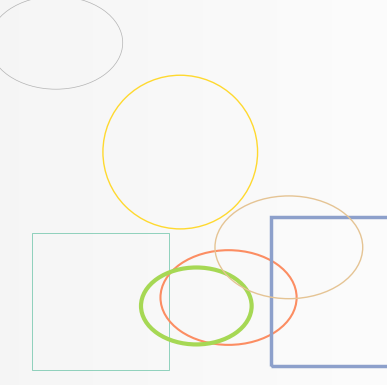[{"shape": "square", "thickness": 0.5, "radius": 0.89, "center": [0.259, 0.217]}, {"shape": "oval", "thickness": 1.5, "radius": 0.88, "center": [0.59, 0.227]}, {"shape": "square", "thickness": 2.5, "radius": 0.97, "center": [0.892, 0.244]}, {"shape": "oval", "thickness": 3, "radius": 0.71, "center": [0.507, 0.205]}, {"shape": "circle", "thickness": 1, "radius": 1.0, "center": [0.465, 0.605]}, {"shape": "oval", "thickness": 1, "radius": 0.95, "center": [0.745, 0.358]}, {"shape": "oval", "thickness": 0.5, "radius": 0.86, "center": [0.144, 0.889]}]